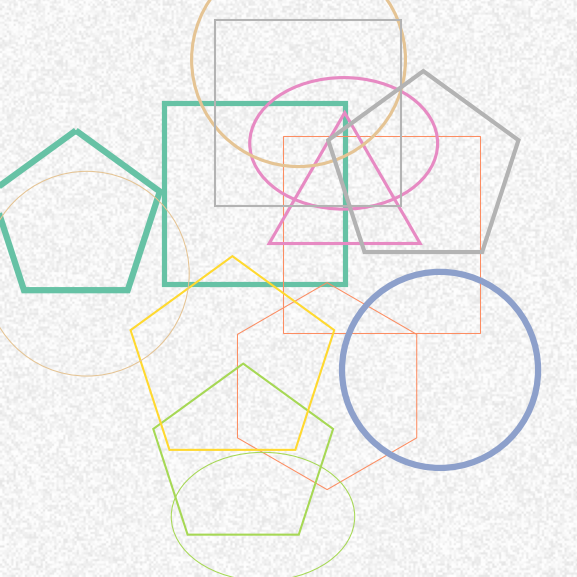[{"shape": "pentagon", "thickness": 3, "radius": 0.76, "center": [0.131, 0.62]}, {"shape": "square", "thickness": 2.5, "radius": 0.78, "center": [0.44, 0.665]}, {"shape": "square", "thickness": 0.5, "radius": 0.85, "center": [0.661, 0.593]}, {"shape": "hexagon", "thickness": 0.5, "radius": 0.9, "center": [0.566, 0.331]}, {"shape": "circle", "thickness": 3, "radius": 0.85, "center": [0.762, 0.359]}, {"shape": "oval", "thickness": 1.5, "radius": 0.81, "center": [0.595, 0.751]}, {"shape": "triangle", "thickness": 1.5, "radius": 0.75, "center": [0.597, 0.653]}, {"shape": "oval", "thickness": 0.5, "radius": 0.79, "center": [0.455, 0.105]}, {"shape": "pentagon", "thickness": 1, "radius": 0.82, "center": [0.421, 0.206]}, {"shape": "pentagon", "thickness": 1, "radius": 0.93, "center": [0.402, 0.37]}, {"shape": "circle", "thickness": 0.5, "radius": 0.89, "center": [0.15, 0.525]}, {"shape": "circle", "thickness": 1.5, "radius": 0.93, "center": [0.517, 0.896]}, {"shape": "pentagon", "thickness": 2, "radius": 0.87, "center": [0.733, 0.703]}, {"shape": "square", "thickness": 1, "radius": 0.81, "center": [0.533, 0.803]}]